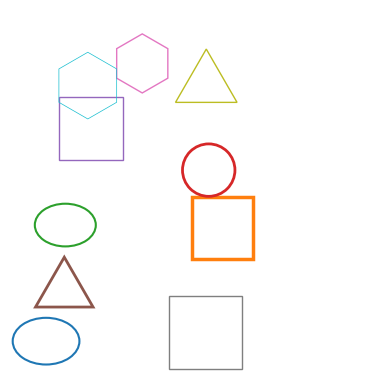[{"shape": "oval", "thickness": 1.5, "radius": 0.43, "center": [0.12, 0.114]}, {"shape": "square", "thickness": 2.5, "radius": 0.4, "center": [0.577, 0.408]}, {"shape": "oval", "thickness": 1.5, "radius": 0.4, "center": [0.17, 0.415]}, {"shape": "circle", "thickness": 2, "radius": 0.34, "center": [0.542, 0.558]}, {"shape": "square", "thickness": 1, "radius": 0.41, "center": [0.237, 0.667]}, {"shape": "triangle", "thickness": 2, "radius": 0.43, "center": [0.167, 0.246]}, {"shape": "hexagon", "thickness": 1, "radius": 0.38, "center": [0.369, 0.835]}, {"shape": "square", "thickness": 1, "radius": 0.47, "center": [0.534, 0.137]}, {"shape": "triangle", "thickness": 1, "radius": 0.46, "center": [0.536, 0.78]}, {"shape": "hexagon", "thickness": 0.5, "radius": 0.43, "center": [0.228, 0.778]}]